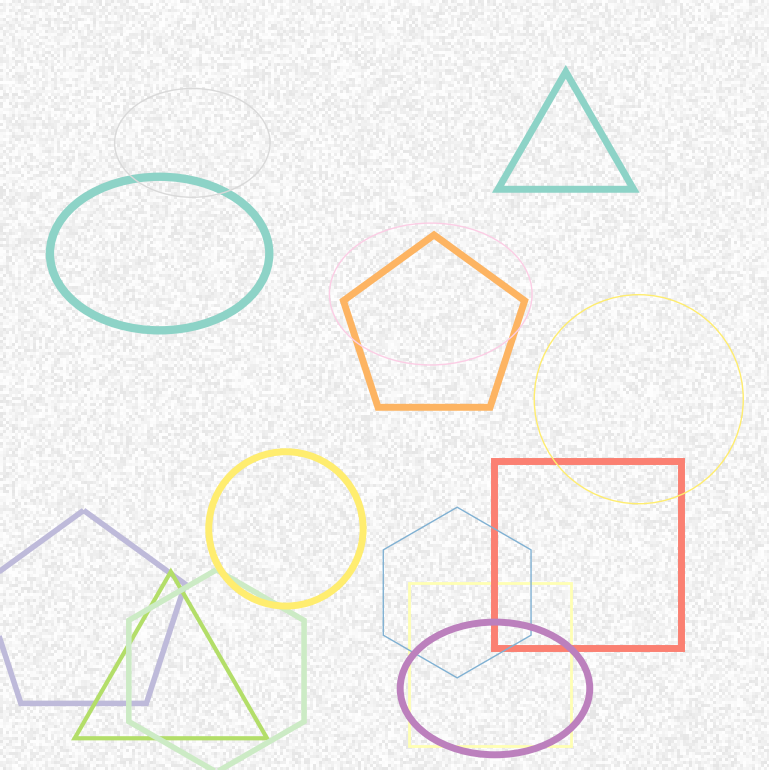[{"shape": "triangle", "thickness": 2.5, "radius": 0.51, "center": [0.735, 0.805]}, {"shape": "oval", "thickness": 3, "radius": 0.71, "center": [0.207, 0.671]}, {"shape": "square", "thickness": 1, "radius": 0.53, "center": [0.637, 0.137]}, {"shape": "pentagon", "thickness": 2, "radius": 0.69, "center": [0.109, 0.199]}, {"shape": "square", "thickness": 2.5, "radius": 0.61, "center": [0.763, 0.28]}, {"shape": "hexagon", "thickness": 0.5, "radius": 0.55, "center": [0.594, 0.23]}, {"shape": "pentagon", "thickness": 2.5, "radius": 0.62, "center": [0.564, 0.571]}, {"shape": "triangle", "thickness": 1.5, "radius": 0.72, "center": [0.222, 0.113]}, {"shape": "oval", "thickness": 0.5, "radius": 0.66, "center": [0.559, 0.618]}, {"shape": "oval", "thickness": 0.5, "radius": 0.5, "center": [0.25, 0.814]}, {"shape": "oval", "thickness": 2.5, "radius": 0.62, "center": [0.643, 0.106]}, {"shape": "hexagon", "thickness": 2, "radius": 0.66, "center": [0.281, 0.129]}, {"shape": "circle", "thickness": 2.5, "radius": 0.5, "center": [0.371, 0.313]}, {"shape": "circle", "thickness": 0.5, "radius": 0.68, "center": [0.83, 0.482]}]